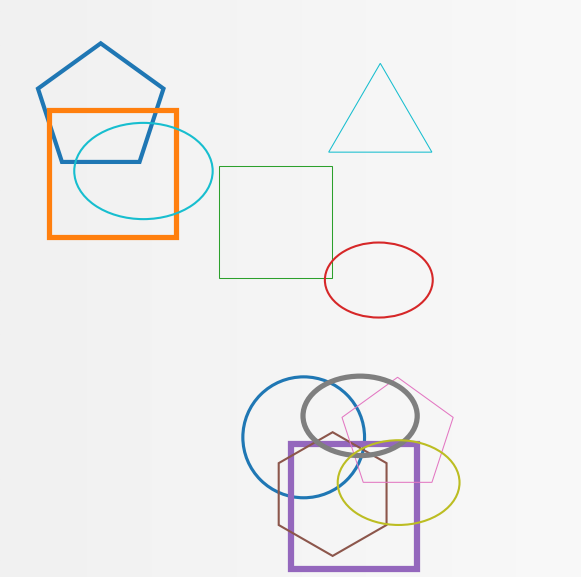[{"shape": "pentagon", "thickness": 2, "radius": 0.57, "center": [0.173, 0.811]}, {"shape": "circle", "thickness": 1.5, "radius": 0.52, "center": [0.522, 0.242]}, {"shape": "square", "thickness": 2.5, "radius": 0.55, "center": [0.194, 0.698]}, {"shape": "square", "thickness": 0.5, "radius": 0.49, "center": [0.474, 0.615]}, {"shape": "oval", "thickness": 1, "radius": 0.46, "center": [0.652, 0.514]}, {"shape": "square", "thickness": 3, "radius": 0.54, "center": [0.609, 0.122]}, {"shape": "hexagon", "thickness": 1, "radius": 0.54, "center": [0.572, 0.144]}, {"shape": "pentagon", "thickness": 0.5, "radius": 0.5, "center": [0.684, 0.245]}, {"shape": "oval", "thickness": 2.5, "radius": 0.49, "center": [0.62, 0.279]}, {"shape": "oval", "thickness": 1, "radius": 0.52, "center": [0.686, 0.163]}, {"shape": "triangle", "thickness": 0.5, "radius": 0.51, "center": [0.654, 0.787]}, {"shape": "oval", "thickness": 1, "radius": 0.6, "center": [0.247, 0.703]}]